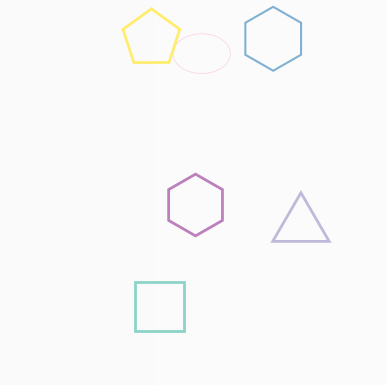[{"shape": "square", "thickness": 2, "radius": 0.32, "center": [0.412, 0.204]}, {"shape": "triangle", "thickness": 2, "radius": 0.42, "center": [0.777, 0.415]}, {"shape": "hexagon", "thickness": 1.5, "radius": 0.42, "center": [0.705, 0.899]}, {"shape": "oval", "thickness": 0.5, "radius": 0.37, "center": [0.52, 0.861]}, {"shape": "hexagon", "thickness": 2, "radius": 0.4, "center": [0.505, 0.468]}, {"shape": "pentagon", "thickness": 2, "radius": 0.39, "center": [0.391, 0.9]}]